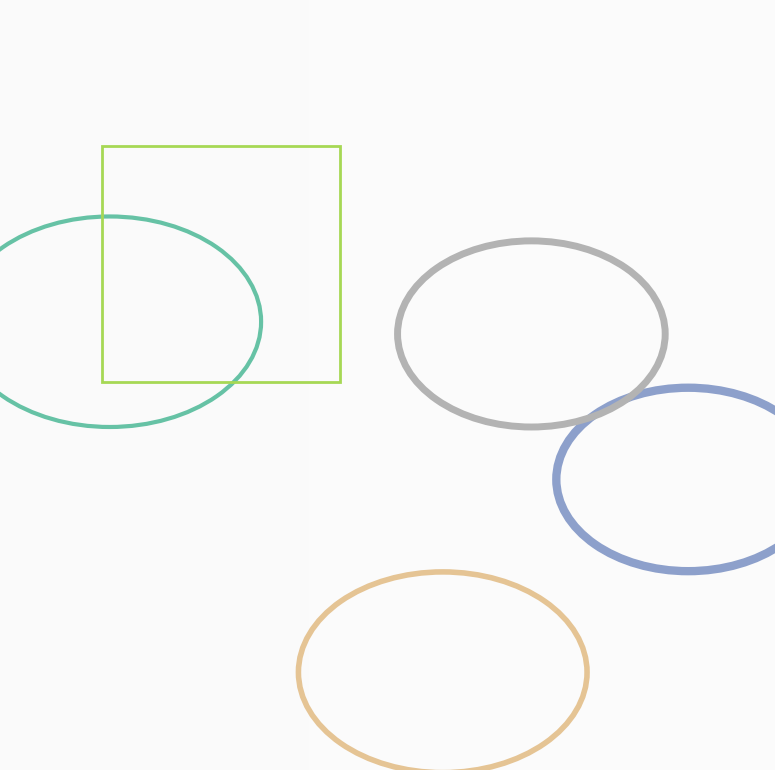[{"shape": "oval", "thickness": 1.5, "radius": 0.98, "center": [0.142, 0.582]}, {"shape": "oval", "thickness": 3, "radius": 0.85, "center": [0.888, 0.377]}, {"shape": "square", "thickness": 1, "radius": 0.77, "center": [0.285, 0.657]}, {"shape": "oval", "thickness": 2, "radius": 0.93, "center": [0.571, 0.127]}, {"shape": "oval", "thickness": 2.5, "radius": 0.86, "center": [0.686, 0.566]}]